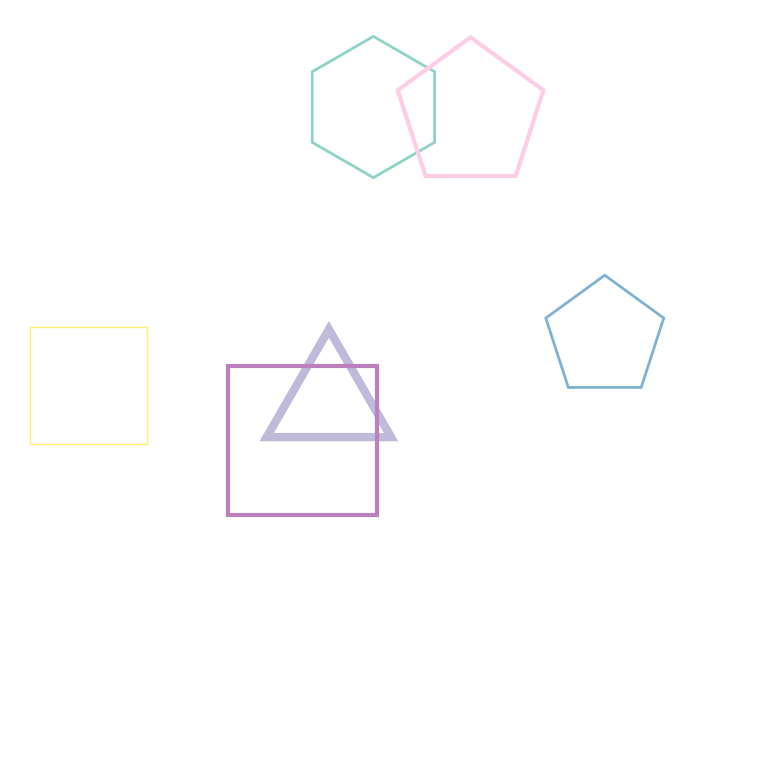[{"shape": "hexagon", "thickness": 1, "radius": 0.46, "center": [0.485, 0.861]}, {"shape": "triangle", "thickness": 3, "radius": 0.47, "center": [0.427, 0.479]}, {"shape": "pentagon", "thickness": 1, "radius": 0.4, "center": [0.785, 0.562]}, {"shape": "pentagon", "thickness": 1.5, "radius": 0.5, "center": [0.611, 0.852]}, {"shape": "square", "thickness": 1.5, "radius": 0.48, "center": [0.392, 0.428]}, {"shape": "square", "thickness": 0.5, "radius": 0.38, "center": [0.115, 0.499]}]